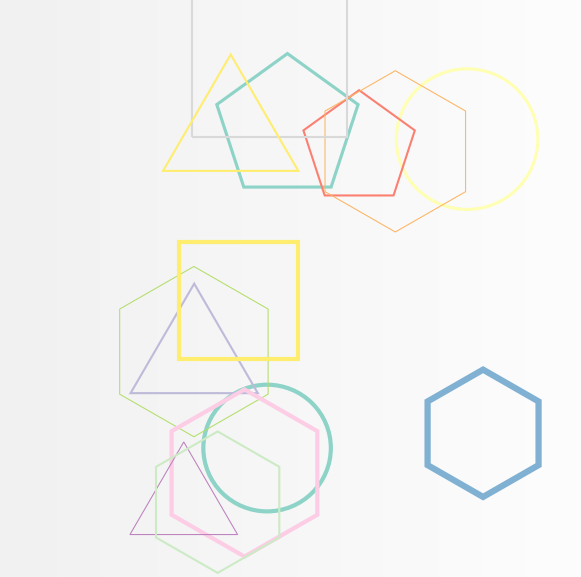[{"shape": "pentagon", "thickness": 1.5, "radius": 0.64, "center": [0.495, 0.779]}, {"shape": "circle", "thickness": 2, "radius": 0.55, "center": [0.46, 0.223]}, {"shape": "circle", "thickness": 1.5, "radius": 0.61, "center": [0.804, 0.758]}, {"shape": "triangle", "thickness": 1, "radius": 0.63, "center": [0.334, 0.382]}, {"shape": "pentagon", "thickness": 1, "radius": 0.5, "center": [0.618, 0.742]}, {"shape": "hexagon", "thickness": 3, "radius": 0.55, "center": [0.831, 0.249]}, {"shape": "hexagon", "thickness": 0.5, "radius": 0.7, "center": [0.68, 0.737]}, {"shape": "hexagon", "thickness": 0.5, "radius": 0.74, "center": [0.334, 0.39]}, {"shape": "hexagon", "thickness": 2, "radius": 0.72, "center": [0.421, 0.18]}, {"shape": "square", "thickness": 1, "radius": 0.66, "center": [0.464, 0.895]}, {"shape": "triangle", "thickness": 0.5, "radius": 0.53, "center": [0.316, 0.127]}, {"shape": "hexagon", "thickness": 1, "radius": 0.61, "center": [0.374, 0.13]}, {"shape": "triangle", "thickness": 1, "radius": 0.67, "center": [0.397, 0.77]}, {"shape": "square", "thickness": 2, "radius": 0.51, "center": [0.411, 0.479]}]